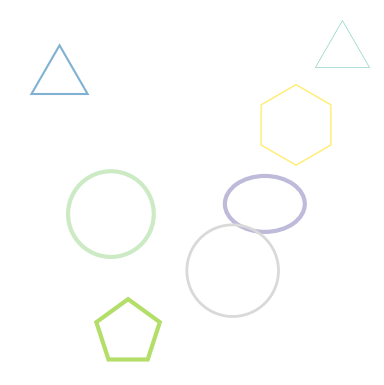[{"shape": "triangle", "thickness": 0.5, "radius": 0.41, "center": [0.889, 0.865]}, {"shape": "oval", "thickness": 3, "radius": 0.52, "center": [0.688, 0.47]}, {"shape": "triangle", "thickness": 1.5, "radius": 0.42, "center": [0.155, 0.798]}, {"shape": "pentagon", "thickness": 3, "radius": 0.43, "center": [0.333, 0.136]}, {"shape": "circle", "thickness": 2, "radius": 0.6, "center": [0.604, 0.297]}, {"shape": "circle", "thickness": 3, "radius": 0.56, "center": [0.288, 0.444]}, {"shape": "hexagon", "thickness": 1, "radius": 0.52, "center": [0.769, 0.676]}]